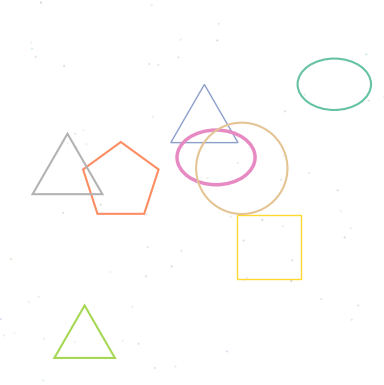[{"shape": "oval", "thickness": 1.5, "radius": 0.48, "center": [0.868, 0.781]}, {"shape": "pentagon", "thickness": 1.5, "radius": 0.52, "center": [0.314, 0.528]}, {"shape": "triangle", "thickness": 1, "radius": 0.5, "center": [0.531, 0.68]}, {"shape": "oval", "thickness": 2.5, "radius": 0.51, "center": [0.561, 0.591]}, {"shape": "triangle", "thickness": 1.5, "radius": 0.45, "center": [0.22, 0.116]}, {"shape": "square", "thickness": 1, "radius": 0.41, "center": [0.699, 0.358]}, {"shape": "circle", "thickness": 1.5, "radius": 0.59, "center": [0.628, 0.563]}, {"shape": "triangle", "thickness": 1.5, "radius": 0.52, "center": [0.175, 0.548]}]